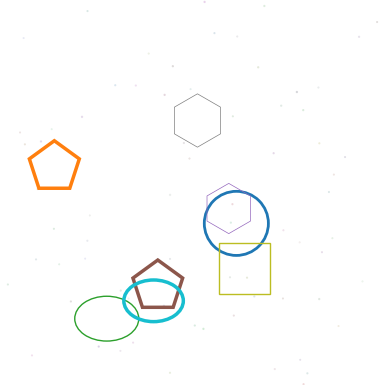[{"shape": "circle", "thickness": 2, "radius": 0.42, "center": [0.614, 0.42]}, {"shape": "pentagon", "thickness": 2.5, "radius": 0.34, "center": [0.141, 0.566]}, {"shape": "oval", "thickness": 1, "radius": 0.42, "center": [0.277, 0.172]}, {"shape": "hexagon", "thickness": 0.5, "radius": 0.33, "center": [0.594, 0.458]}, {"shape": "pentagon", "thickness": 2.5, "radius": 0.34, "center": [0.41, 0.257]}, {"shape": "hexagon", "thickness": 0.5, "radius": 0.35, "center": [0.513, 0.687]}, {"shape": "square", "thickness": 1, "radius": 0.33, "center": [0.634, 0.304]}, {"shape": "oval", "thickness": 2.5, "radius": 0.39, "center": [0.399, 0.219]}]